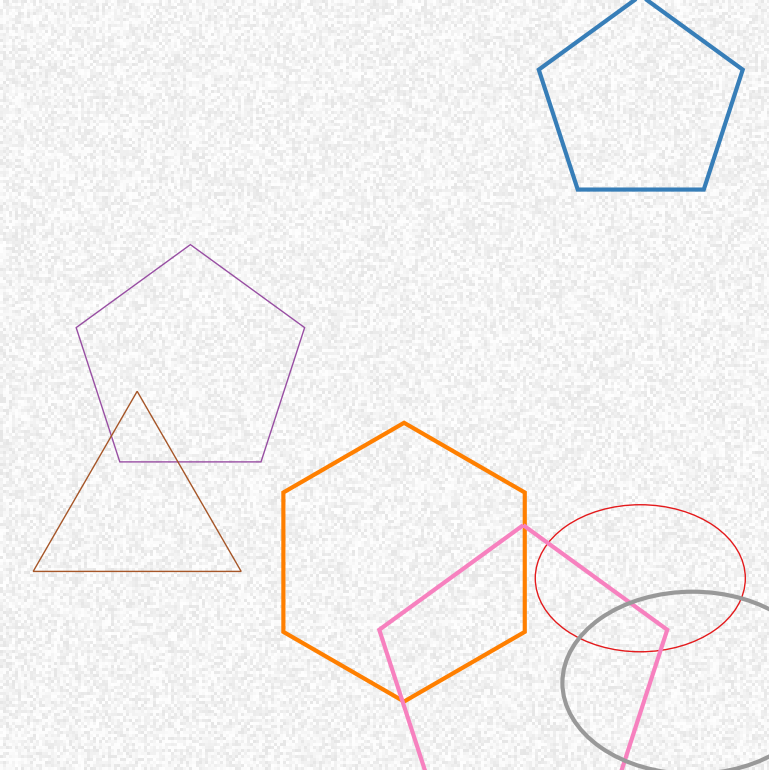[{"shape": "oval", "thickness": 0.5, "radius": 0.68, "center": [0.832, 0.249]}, {"shape": "pentagon", "thickness": 1.5, "radius": 0.7, "center": [0.832, 0.866]}, {"shape": "pentagon", "thickness": 0.5, "radius": 0.78, "center": [0.247, 0.526]}, {"shape": "hexagon", "thickness": 1.5, "radius": 0.9, "center": [0.525, 0.27]}, {"shape": "triangle", "thickness": 0.5, "radius": 0.78, "center": [0.178, 0.336]}, {"shape": "pentagon", "thickness": 1.5, "radius": 0.98, "center": [0.68, 0.121]}, {"shape": "oval", "thickness": 1.5, "radius": 0.85, "center": [0.9, 0.113]}]